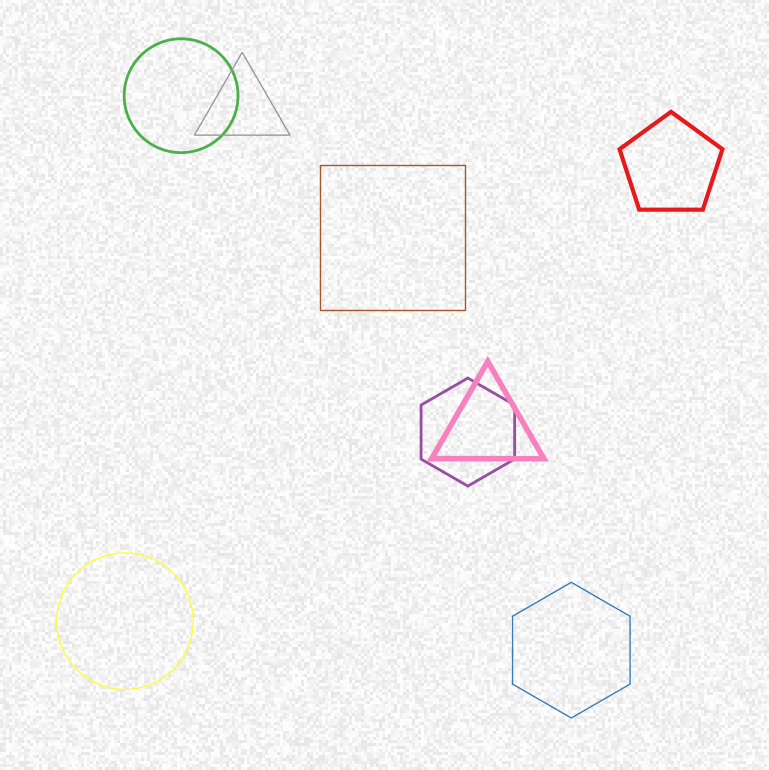[{"shape": "pentagon", "thickness": 1.5, "radius": 0.35, "center": [0.871, 0.785]}, {"shape": "hexagon", "thickness": 0.5, "radius": 0.44, "center": [0.742, 0.156]}, {"shape": "circle", "thickness": 1, "radius": 0.37, "center": [0.235, 0.876]}, {"shape": "hexagon", "thickness": 1, "radius": 0.35, "center": [0.608, 0.439]}, {"shape": "circle", "thickness": 0.5, "radius": 0.44, "center": [0.162, 0.193]}, {"shape": "square", "thickness": 0.5, "radius": 0.47, "center": [0.51, 0.692]}, {"shape": "triangle", "thickness": 2, "radius": 0.42, "center": [0.633, 0.446]}, {"shape": "triangle", "thickness": 0.5, "radius": 0.36, "center": [0.315, 0.86]}]